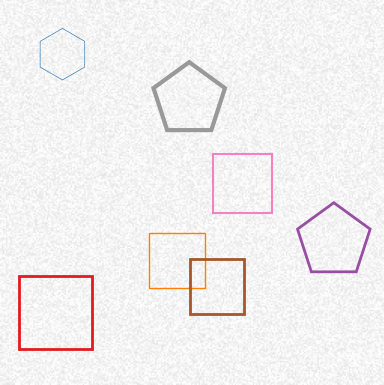[{"shape": "square", "thickness": 2, "radius": 0.47, "center": [0.144, 0.189]}, {"shape": "hexagon", "thickness": 0.5, "radius": 0.33, "center": [0.162, 0.859]}, {"shape": "pentagon", "thickness": 2, "radius": 0.5, "center": [0.867, 0.374]}, {"shape": "square", "thickness": 1, "radius": 0.36, "center": [0.46, 0.323]}, {"shape": "square", "thickness": 2, "radius": 0.35, "center": [0.563, 0.256]}, {"shape": "square", "thickness": 1.5, "radius": 0.38, "center": [0.63, 0.524]}, {"shape": "pentagon", "thickness": 3, "radius": 0.49, "center": [0.492, 0.741]}]